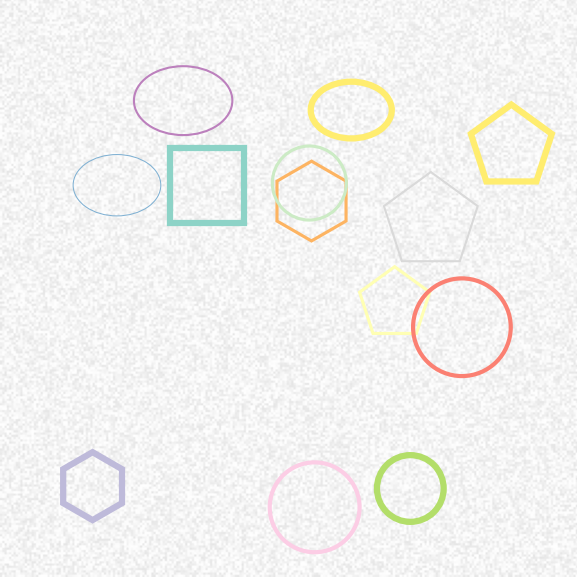[{"shape": "square", "thickness": 3, "radius": 0.32, "center": [0.359, 0.678]}, {"shape": "pentagon", "thickness": 1.5, "radius": 0.32, "center": [0.683, 0.473]}, {"shape": "hexagon", "thickness": 3, "radius": 0.29, "center": [0.16, 0.157]}, {"shape": "circle", "thickness": 2, "radius": 0.42, "center": [0.8, 0.432]}, {"shape": "oval", "thickness": 0.5, "radius": 0.38, "center": [0.203, 0.678]}, {"shape": "hexagon", "thickness": 1.5, "radius": 0.35, "center": [0.539, 0.651]}, {"shape": "circle", "thickness": 3, "radius": 0.29, "center": [0.71, 0.153]}, {"shape": "circle", "thickness": 2, "radius": 0.39, "center": [0.545, 0.121]}, {"shape": "pentagon", "thickness": 1, "radius": 0.43, "center": [0.746, 0.616]}, {"shape": "oval", "thickness": 1, "radius": 0.43, "center": [0.317, 0.825]}, {"shape": "circle", "thickness": 1.5, "radius": 0.32, "center": [0.536, 0.682]}, {"shape": "oval", "thickness": 3, "radius": 0.35, "center": [0.608, 0.809]}, {"shape": "pentagon", "thickness": 3, "radius": 0.37, "center": [0.885, 0.744]}]